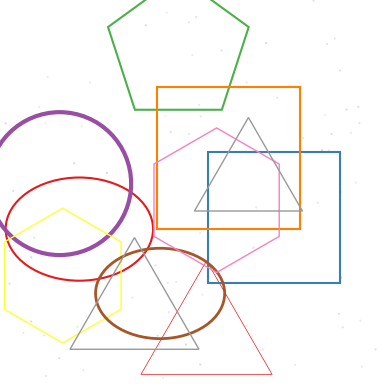[{"shape": "triangle", "thickness": 0.5, "radius": 0.98, "center": [0.536, 0.126]}, {"shape": "oval", "thickness": 1.5, "radius": 0.96, "center": [0.206, 0.405]}, {"shape": "square", "thickness": 1.5, "radius": 0.86, "center": [0.712, 0.435]}, {"shape": "pentagon", "thickness": 1.5, "radius": 0.96, "center": [0.463, 0.87]}, {"shape": "circle", "thickness": 3, "radius": 0.93, "center": [0.155, 0.523]}, {"shape": "square", "thickness": 1.5, "radius": 0.93, "center": [0.594, 0.59]}, {"shape": "hexagon", "thickness": 1, "radius": 0.88, "center": [0.163, 0.284]}, {"shape": "oval", "thickness": 2, "radius": 0.84, "center": [0.416, 0.238]}, {"shape": "hexagon", "thickness": 1, "radius": 0.94, "center": [0.563, 0.48]}, {"shape": "triangle", "thickness": 1, "radius": 0.97, "center": [0.349, 0.19]}, {"shape": "triangle", "thickness": 1, "radius": 0.81, "center": [0.645, 0.533]}]